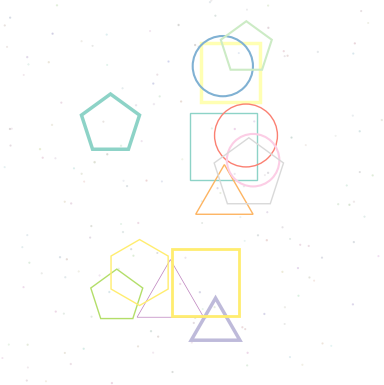[{"shape": "pentagon", "thickness": 2.5, "radius": 0.4, "center": [0.287, 0.676]}, {"shape": "square", "thickness": 1, "radius": 0.43, "center": [0.58, 0.619]}, {"shape": "square", "thickness": 2.5, "radius": 0.38, "center": [0.599, 0.811]}, {"shape": "triangle", "thickness": 2.5, "radius": 0.36, "center": [0.56, 0.153]}, {"shape": "circle", "thickness": 1, "radius": 0.41, "center": [0.639, 0.648]}, {"shape": "circle", "thickness": 1.5, "radius": 0.39, "center": [0.579, 0.828]}, {"shape": "triangle", "thickness": 1, "radius": 0.43, "center": [0.583, 0.486]}, {"shape": "pentagon", "thickness": 1, "radius": 0.35, "center": [0.303, 0.23]}, {"shape": "circle", "thickness": 1.5, "radius": 0.34, "center": [0.657, 0.584]}, {"shape": "pentagon", "thickness": 1, "radius": 0.47, "center": [0.646, 0.547]}, {"shape": "triangle", "thickness": 0.5, "radius": 0.5, "center": [0.443, 0.226]}, {"shape": "pentagon", "thickness": 1.5, "radius": 0.35, "center": [0.64, 0.875]}, {"shape": "hexagon", "thickness": 1, "radius": 0.43, "center": [0.363, 0.292]}, {"shape": "square", "thickness": 2, "radius": 0.43, "center": [0.534, 0.267]}]